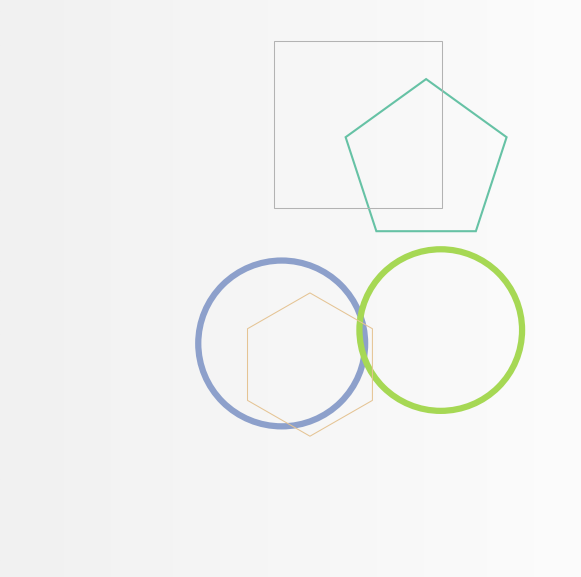[{"shape": "pentagon", "thickness": 1, "radius": 0.73, "center": [0.733, 0.717]}, {"shape": "circle", "thickness": 3, "radius": 0.72, "center": [0.485, 0.404]}, {"shape": "circle", "thickness": 3, "radius": 0.7, "center": [0.758, 0.428]}, {"shape": "hexagon", "thickness": 0.5, "radius": 0.62, "center": [0.533, 0.368]}, {"shape": "square", "thickness": 0.5, "radius": 0.72, "center": [0.616, 0.784]}]